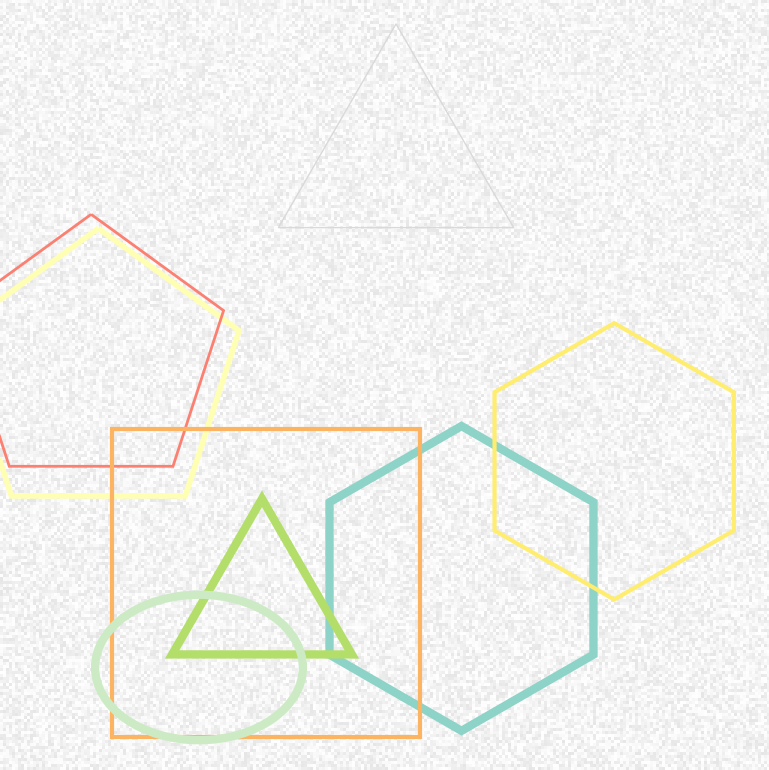[{"shape": "hexagon", "thickness": 3, "radius": 0.99, "center": [0.599, 0.249]}, {"shape": "pentagon", "thickness": 2, "radius": 0.96, "center": [0.128, 0.511]}, {"shape": "pentagon", "thickness": 1, "radius": 0.9, "center": [0.118, 0.541]}, {"shape": "square", "thickness": 1.5, "radius": 1.0, "center": [0.345, 0.243]}, {"shape": "triangle", "thickness": 3, "radius": 0.67, "center": [0.34, 0.217]}, {"shape": "triangle", "thickness": 0.5, "radius": 0.88, "center": [0.514, 0.793]}, {"shape": "oval", "thickness": 3, "radius": 0.67, "center": [0.258, 0.133]}, {"shape": "hexagon", "thickness": 1.5, "radius": 0.9, "center": [0.798, 0.401]}]